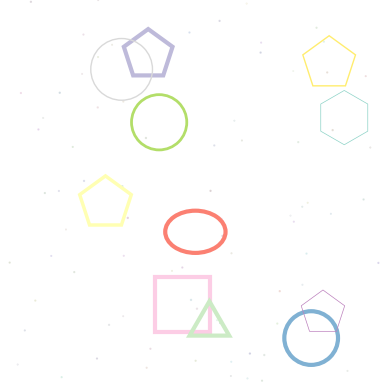[{"shape": "hexagon", "thickness": 0.5, "radius": 0.35, "center": [0.894, 0.695]}, {"shape": "pentagon", "thickness": 2.5, "radius": 0.35, "center": [0.274, 0.473]}, {"shape": "pentagon", "thickness": 3, "radius": 0.33, "center": [0.385, 0.858]}, {"shape": "oval", "thickness": 3, "radius": 0.39, "center": [0.507, 0.398]}, {"shape": "circle", "thickness": 3, "radius": 0.35, "center": [0.808, 0.122]}, {"shape": "circle", "thickness": 2, "radius": 0.36, "center": [0.413, 0.682]}, {"shape": "square", "thickness": 3, "radius": 0.35, "center": [0.474, 0.209]}, {"shape": "circle", "thickness": 1, "radius": 0.4, "center": [0.316, 0.82]}, {"shape": "pentagon", "thickness": 0.5, "radius": 0.3, "center": [0.839, 0.187]}, {"shape": "triangle", "thickness": 3, "radius": 0.3, "center": [0.544, 0.158]}, {"shape": "pentagon", "thickness": 1, "radius": 0.36, "center": [0.855, 0.835]}]